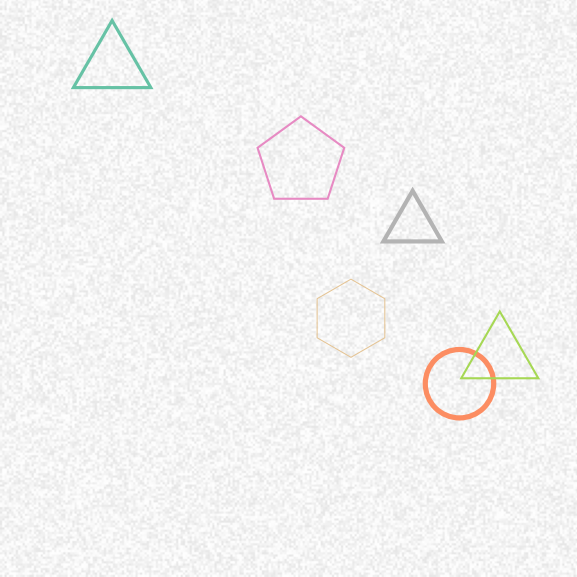[{"shape": "triangle", "thickness": 1.5, "radius": 0.39, "center": [0.194, 0.886]}, {"shape": "circle", "thickness": 2.5, "radius": 0.3, "center": [0.796, 0.335]}, {"shape": "pentagon", "thickness": 1, "radius": 0.39, "center": [0.521, 0.719]}, {"shape": "triangle", "thickness": 1, "radius": 0.39, "center": [0.865, 0.383]}, {"shape": "hexagon", "thickness": 0.5, "radius": 0.34, "center": [0.608, 0.448]}, {"shape": "triangle", "thickness": 2, "radius": 0.29, "center": [0.715, 0.61]}]